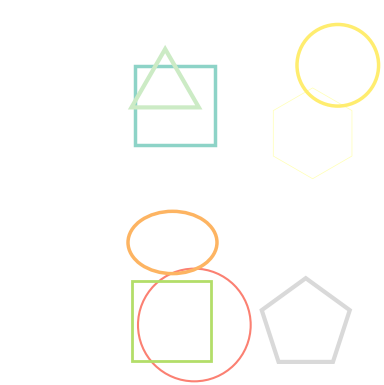[{"shape": "square", "thickness": 2.5, "radius": 0.51, "center": [0.455, 0.726]}, {"shape": "hexagon", "thickness": 0.5, "radius": 0.59, "center": [0.812, 0.654]}, {"shape": "circle", "thickness": 1.5, "radius": 0.73, "center": [0.505, 0.156]}, {"shape": "oval", "thickness": 2.5, "radius": 0.58, "center": [0.448, 0.37]}, {"shape": "square", "thickness": 2, "radius": 0.52, "center": [0.445, 0.166]}, {"shape": "pentagon", "thickness": 3, "radius": 0.6, "center": [0.794, 0.157]}, {"shape": "triangle", "thickness": 3, "radius": 0.51, "center": [0.429, 0.772]}, {"shape": "circle", "thickness": 2.5, "radius": 0.53, "center": [0.877, 0.83]}]